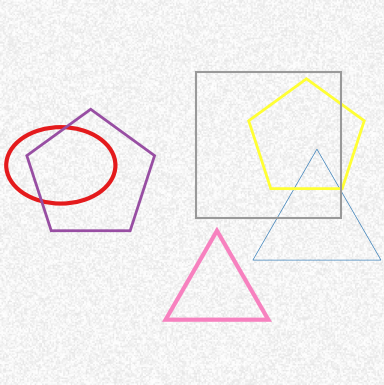[{"shape": "oval", "thickness": 3, "radius": 0.71, "center": [0.158, 0.571]}, {"shape": "triangle", "thickness": 0.5, "radius": 0.96, "center": [0.823, 0.42]}, {"shape": "pentagon", "thickness": 2, "radius": 0.87, "center": [0.236, 0.542]}, {"shape": "pentagon", "thickness": 2, "radius": 0.79, "center": [0.796, 0.638]}, {"shape": "triangle", "thickness": 3, "radius": 0.77, "center": [0.564, 0.247]}, {"shape": "square", "thickness": 1.5, "radius": 0.95, "center": [0.697, 0.624]}]